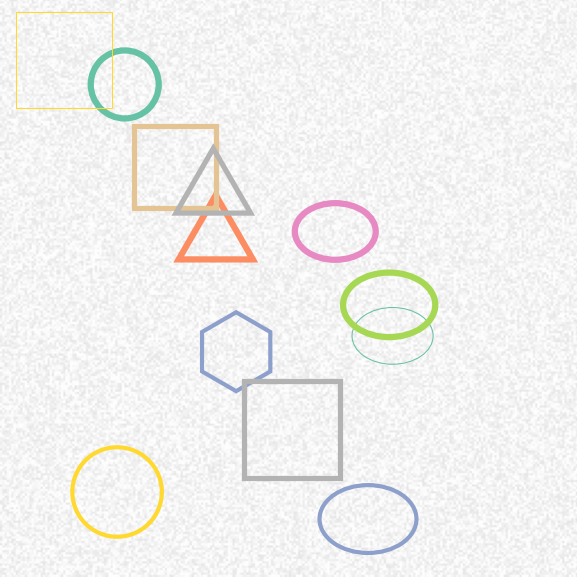[{"shape": "circle", "thickness": 3, "radius": 0.29, "center": [0.216, 0.853]}, {"shape": "oval", "thickness": 0.5, "radius": 0.35, "center": [0.68, 0.418]}, {"shape": "triangle", "thickness": 3, "radius": 0.37, "center": [0.374, 0.587]}, {"shape": "oval", "thickness": 2, "radius": 0.42, "center": [0.637, 0.1]}, {"shape": "hexagon", "thickness": 2, "radius": 0.34, "center": [0.409, 0.39]}, {"shape": "oval", "thickness": 3, "radius": 0.35, "center": [0.581, 0.598]}, {"shape": "oval", "thickness": 3, "radius": 0.4, "center": [0.674, 0.471]}, {"shape": "square", "thickness": 0.5, "radius": 0.41, "center": [0.111, 0.895]}, {"shape": "circle", "thickness": 2, "radius": 0.39, "center": [0.203, 0.147]}, {"shape": "square", "thickness": 2.5, "radius": 0.35, "center": [0.303, 0.71]}, {"shape": "triangle", "thickness": 2.5, "radius": 0.37, "center": [0.369, 0.667]}, {"shape": "square", "thickness": 2.5, "radius": 0.42, "center": [0.506, 0.256]}]